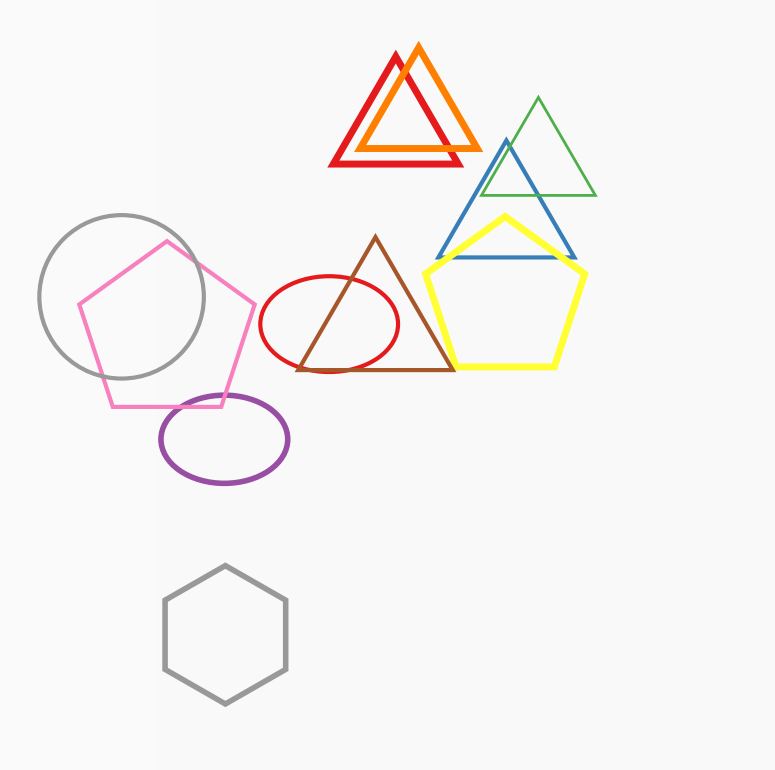[{"shape": "triangle", "thickness": 2.5, "radius": 0.47, "center": [0.511, 0.833]}, {"shape": "oval", "thickness": 1.5, "radius": 0.44, "center": [0.425, 0.579]}, {"shape": "triangle", "thickness": 1.5, "radius": 0.51, "center": [0.653, 0.716]}, {"shape": "triangle", "thickness": 1, "radius": 0.42, "center": [0.695, 0.789]}, {"shape": "oval", "thickness": 2, "radius": 0.41, "center": [0.289, 0.43]}, {"shape": "triangle", "thickness": 2.5, "radius": 0.44, "center": [0.54, 0.851]}, {"shape": "pentagon", "thickness": 2.5, "radius": 0.54, "center": [0.652, 0.611]}, {"shape": "triangle", "thickness": 1.5, "radius": 0.58, "center": [0.484, 0.577]}, {"shape": "pentagon", "thickness": 1.5, "radius": 0.59, "center": [0.215, 0.568]}, {"shape": "circle", "thickness": 1.5, "radius": 0.53, "center": [0.157, 0.614]}, {"shape": "hexagon", "thickness": 2, "radius": 0.45, "center": [0.291, 0.176]}]